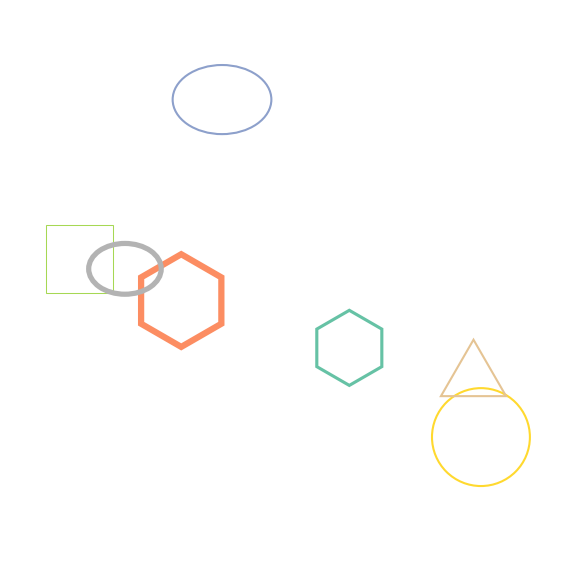[{"shape": "hexagon", "thickness": 1.5, "radius": 0.33, "center": [0.605, 0.397]}, {"shape": "hexagon", "thickness": 3, "radius": 0.4, "center": [0.314, 0.479]}, {"shape": "oval", "thickness": 1, "radius": 0.43, "center": [0.384, 0.827]}, {"shape": "square", "thickness": 0.5, "radius": 0.29, "center": [0.137, 0.551]}, {"shape": "circle", "thickness": 1, "radius": 0.42, "center": [0.833, 0.242]}, {"shape": "triangle", "thickness": 1, "radius": 0.33, "center": [0.82, 0.346]}, {"shape": "oval", "thickness": 2.5, "radius": 0.31, "center": [0.216, 0.534]}]